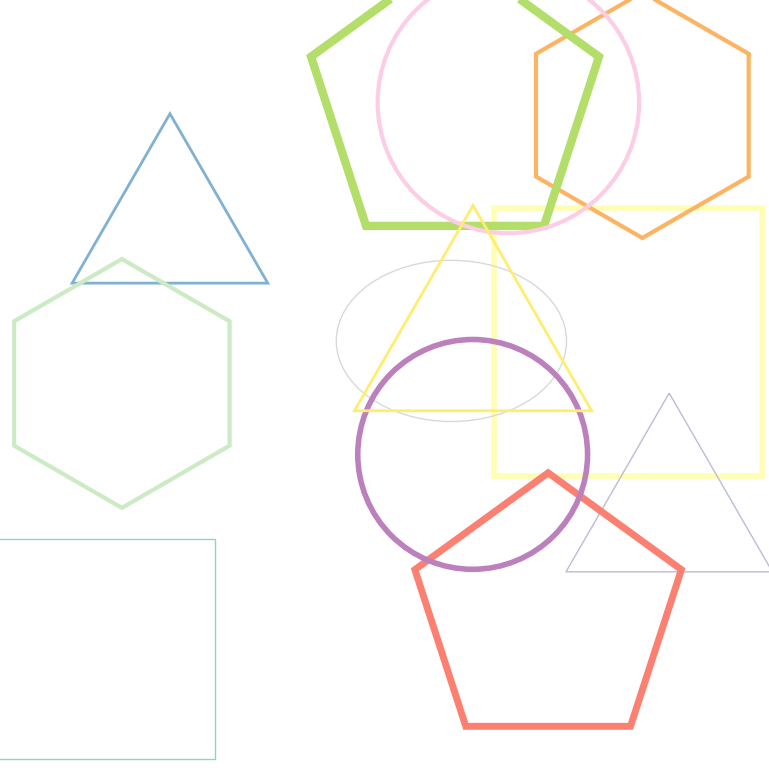[{"shape": "square", "thickness": 0.5, "radius": 0.71, "center": [0.136, 0.157]}, {"shape": "square", "thickness": 2, "radius": 0.87, "center": [0.816, 0.556]}, {"shape": "triangle", "thickness": 0.5, "radius": 0.77, "center": [0.869, 0.335]}, {"shape": "pentagon", "thickness": 2.5, "radius": 0.91, "center": [0.712, 0.204]}, {"shape": "triangle", "thickness": 1, "radius": 0.73, "center": [0.221, 0.706]}, {"shape": "hexagon", "thickness": 1.5, "radius": 0.8, "center": [0.834, 0.85]}, {"shape": "pentagon", "thickness": 3, "radius": 0.98, "center": [0.591, 0.866]}, {"shape": "circle", "thickness": 1.5, "radius": 0.85, "center": [0.66, 0.867]}, {"shape": "oval", "thickness": 0.5, "radius": 0.75, "center": [0.586, 0.557]}, {"shape": "circle", "thickness": 2, "radius": 0.75, "center": [0.614, 0.41]}, {"shape": "hexagon", "thickness": 1.5, "radius": 0.81, "center": [0.158, 0.502]}, {"shape": "triangle", "thickness": 1, "radius": 0.89, "center": [0.614, 0.555]}]